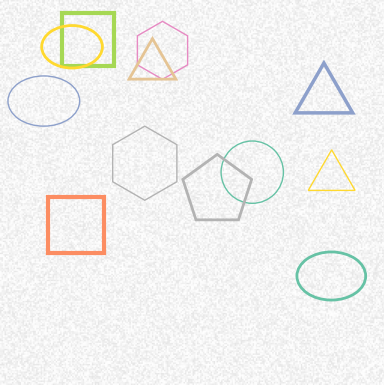[{"shape": "oval", "thickness": 2, "radius": 0.45, "center": [0.861, 0.283]}, {"shape": "circle", "thickness": 1, "radius": 0.4, "center": [0.655, 0.553]}, {"shape": "square", "thickness": 3, "radius": 0.36, "center": [0.197, 0.415]}, {"shape": "oval", "thickness": 1, "radius": 0.47, "center": [0.114, 0.738]}, {"shape": "triangle", "thickness": 2.5, "radius": 0.43, "center": [0.841, 0.75]}, {"shape": "hexagon", "thickness": 1, "radius": 0.38, "center": [0.422, 0.869]}, {"shape": "square", "thickness": 3, "radius": 0.34, "center": [0.228, 0.897]}, {"shape": "oval", "thickness": 2, "radius": 0.39, "center": [0.187, 0.878]}, {"shape": "triangle", "thickness": 1, "radius": 0.35, "center": [0.861, 0.541]}, {"shape": "triangle", "thickness": 2, "radius": 0.35, "center": [0.396, 0.83]}, {"shape": "hexagon", "thickness": 1, "radius": 0.48, "center": [0.376, 0.576]}, {"shape": "pentagon", "thickness": 2, "radius": 0.47, "center": [0.564, 0.505]}]